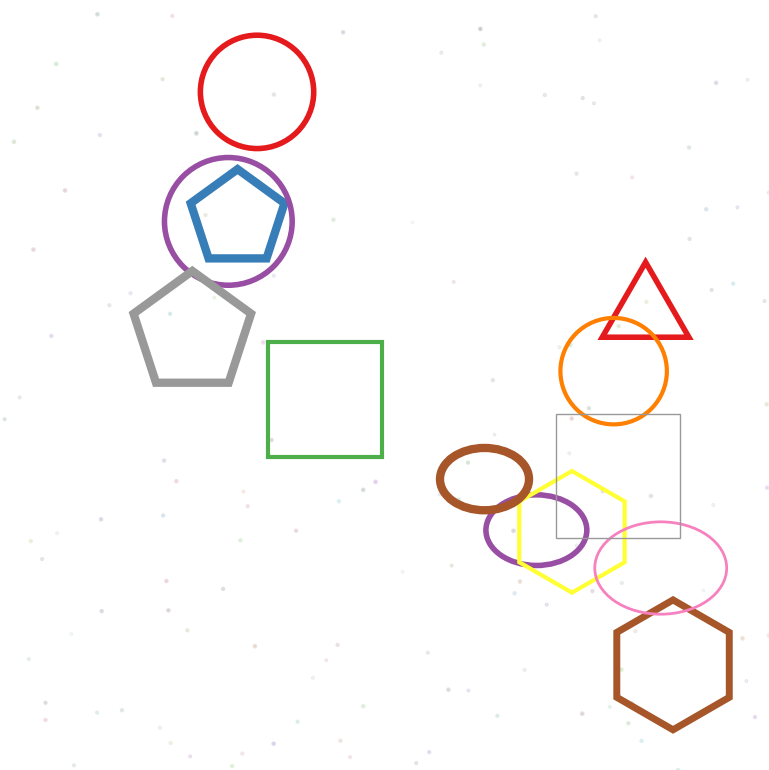[{"shape": "circle", "thickness": 2, "radius": 0.37, "center": [0.334, 0.881]}, {"shape": "triangle", "thickness": 2, "radius": 0.32, "center": [0.838, 0.595]}, {"shape": "pentagon", "thickness": 3, "radius": 0.32, "center": [0.309, 0.716]}, {"shape": "square", "thickness": 1.5, "radius": 0.37, "center": [0.422, 0.481]}, {"shape": "oval", "thickness": 2, "radius": 0.33, "center": [0.697, 0.311]}, {"shape": "circle", "thickness": 2, "radius": 0.41, "center": [0.297, 0.712]}, {"shape": "circle", "thickness": 1.5, "radius": 0.35, "center": [0.797, 0.518]}, {"shape": "hexagon", "thickness": 1.5, "radius": 0.39, "center": [0.743, 0.309]}, {"shape": "oval", "thickness": 3, "radius": 0.29, "center": [0.629, 0.378]}, {"shape": "hexagon", "thickness": 2.5, "radius": 0.42, "center": [0.874, 0.137]}, {"shape": "oval", "thickness": 1, "radius": 0.43, "center": [0.858, 0.262]}, {"shape": "square", "thickness": 0.5, "radius": 0.4, "center": [0.803, 0.382]}, {"shape": "pentagon", "thickness": 3, "radius": 0.4, "center": [0.25, 0.568]}]